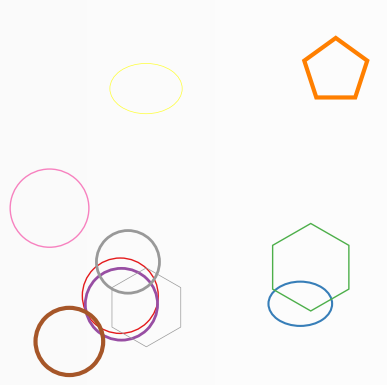[{"shape": "circle", "thickness": 1, "radius": 0.49, "center": [0.31, 0.232]}, {"shape": "oval", "thickness": 1.5, "radius": 0.41, "center": [0.775, 0.211]}, {"shape": "hexagon", "thickness": 1, "radius": 0.57, "center": [0.802, 0.306]}, {"shape": "circle", "thickness": 2, "radius": 0.47, "center": [0.313, 0.21]}, {"shape": "pentagon", "thickness": 3, "radius": 0.43, "center": [0.866, 0.816]}, {"shape": "oval", "thickness": 0.5, "radius": 0.47, "center": [0.377, 0.77]}, {"shape": "circle", "thickness": 3, "radius": 0.44, "center": [0.179, 0.113]}, {"shape": "circle", "thickness": 1, "radius": 0.51, "center": [0.128, 0.459]}, {"shape": "hexagon", "thickness": 0.5, "radius": 0.51, "center": [0.378, 0.202]}, {"shape": "circle", "thickness": 2, "radius": 0.41, "center": [0.33, 0.32]}]